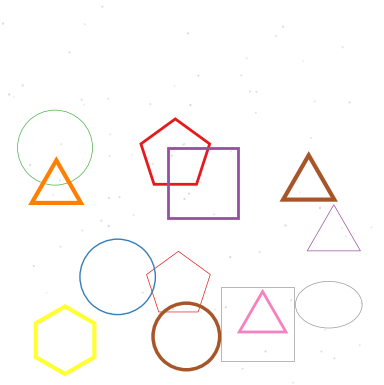[{"shape": "pentagon", "thickness": 0.5, "radius": 0.44, "center": [0.463, 0.26]}, {"shape": "pentagon", "thickness": 2, "radius": 0.47, "center": [0.455, 0.597]}, {"shape": "circle", "thickness": 1, "radius": 0.49, "center": [0.306, 0.281]}, {"shape": "circle", "thickness": 0.5, "radius": 0.49, "center": [0.143, 0.617]}, {"shape": "triangle", "thickness": 0.5, "radius": 0.4, "center": [0.867, 0.388]}, {"shape": "square", "thickness": 2, "radius": 0.45, "center": [0.527, 0.524]}, {"shape": "triangle", "thickness": 3, "radius": 0.37, "center": [0.146, 0.51]}, {"shape": "hexagon", "thickness": 3, "radius": 0.44, "center": [0.169, 0.116]}, {"shape": "triangle", "thickness": 3, "radius": 0.38, "center": [0.802, 0.52]}, {"shape": "circle", "thickness": 2.5, "radius": 0.43, "center": [0.484, 0.126]}, {"shape": "triangle", "thickness": 2, "radius": 0.35, "center": [0.682, 0.173]}, {"shape": "oval", "thickness": 0.5, "radius": 0.43, "center": [0.854, 0.209]}, {"shape": "square", "thickness": 0.5, "radius": 0.48, "center": [0.669, 0.158]}]